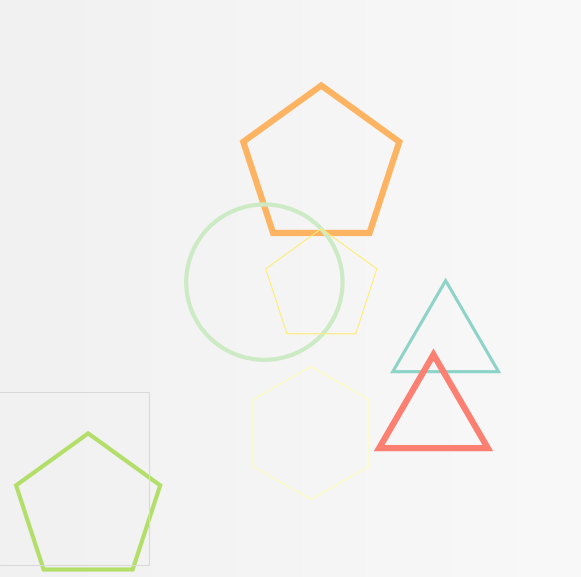[{"shape": "triangle", "thickness": 1.5, "radius": 0.53, "center": [0.767, 0.408]}, {"shape": "hexagon", "thickness": 0.5, "radius": 0.58, "center": [0.535, 0.249]}, {"shape": "triangle", "thickness": 3, "radius": 0.54, "center": [0.746, 0.277]}, {"shape": "pentagon", "thickness": 3, "radius": 0.71, "center": [0.553, 0.71]}, {"shape": "pentagon", "thickness": 2, "radius": 0.65, "center": [0.152, 0.118]}, {"shape": "square", "thickness": 0.5, "radius": 0.75, "center": [0.107, 0.171]}, {"shape": "circle", "thickness": 2, "radius": 0.67, "center": [0.455, 0.511]}, {"shape": "pentagon", "thickness": 0.5, "radius": 0.5, "center": [0.553, 0.503]}]